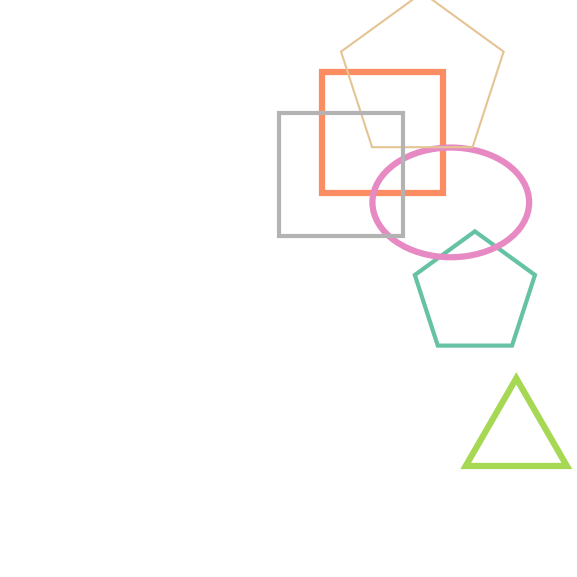[{"shape": "pentagon", "thickness": 2, "radius": 0.55, "center": [0.822, 0.489]}, {"shape": "square", "thickness": 3, "radius": 0.53, "center": [0.662, 0.769]}, {"shape": "oval", "thickness": 3, "radius": 0.68, "center": [0.781, 0.649]}, {"shape": "triangle", "thickness": 3, "radius": 0.51, "center": [0.894, 0.243]}, {"shape": "pentagon", "thickness": 1, "radius": 0.74, "center": [0.731, 0.864]}, {"shape": "square", "thickness": 2, "radius": 0.54, "center": [0.591, 0.697]}]